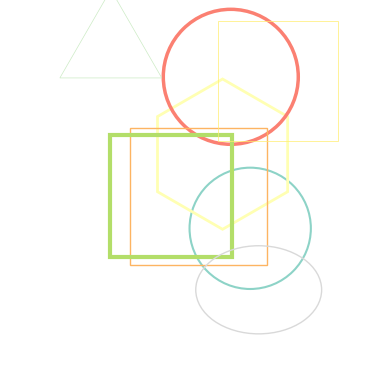[{"shape": "circle", "thickness": 1.5, "radius": 0.79, "center": [0.65, 0.407]}, {"shape": "hexagon", "thickness": 2, "radius": 0.98, "center": [0.578, 0.6]}, {"shape": "circle", "thickness": 2.5, "radius": 0.88, "center": [0.599, 0.801]}, {"shape": "square", "thickness": 1, "radius": 0.89, "center": [0.515, 0.489]}, {"shape": "square", "thickness": 3, "radius": 0.79, "center": [0.444, 0.491]}, {"shape": "oval", "thickness": 1, "radius": 0.82, "center": [0.672, 0.247]}, {"shape": "triangle", "thickness": 0.5, "radius": 0.76, "center": [0.288, 0.874]}, {"shape": "square", "thickness": 0.5, "radius": 0.78, "center": [0.721, 0.79]}]